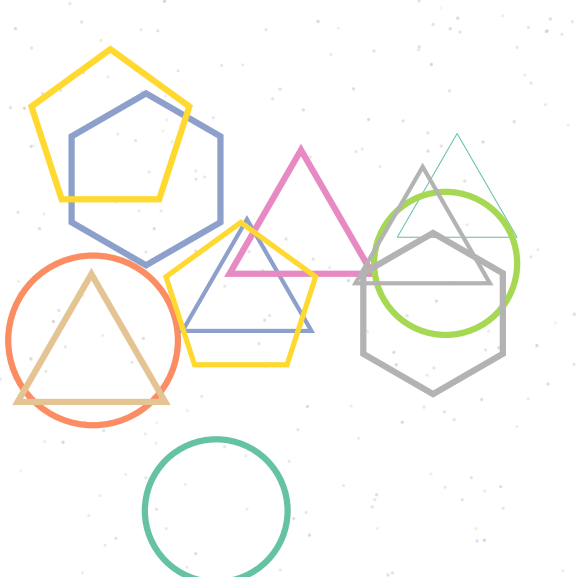[{"shape": "triangle", "thickness": 0.5, "radius": 0.6, "center": [0.792, 0.648]}, {"shape": "circle", "thickness": 3, "radius": 0.62, "center": [0.374, 0.115]}, {"shape": "circle", "thickness": 3, "radius": 0.73, "center": [0.161, 0.41]}, {"shape": "hexagon", "thickness": 3, "radius": 0.74, "center": [0.253, 0.689]}, {"shape": "triangle", "thickness": 2, "radius": 0.64, "center": [0.428, 0.491]}, {"shape": "triangle", "thickness": 3, "radius": 0.71, "center": [0.521, 0.597]}, {"shape": "circle", "thickness": 3, "radius": 0.62, "center": [0.772, 0.543]}, {"shape": "pentagon", "thickness": 2.5, "radius": 0.68, "center": [0.417, 0.478]}, {"shape": "pentagon", "thickness": 3, "radius": 0.72, "center": [0.191, 0.77]}, {"shape": "triangle", "thickness": 3, "radius": 0.74, "center": [0.158, 0.377]}, {"shape": "triangle", "thickness": 2, "radius": 0.67, "center": [0.732, 0.576]}, {"shape": "hexagon", "thickness": 3, "radius": 0.7, "center": [0.75, 0.456]}]